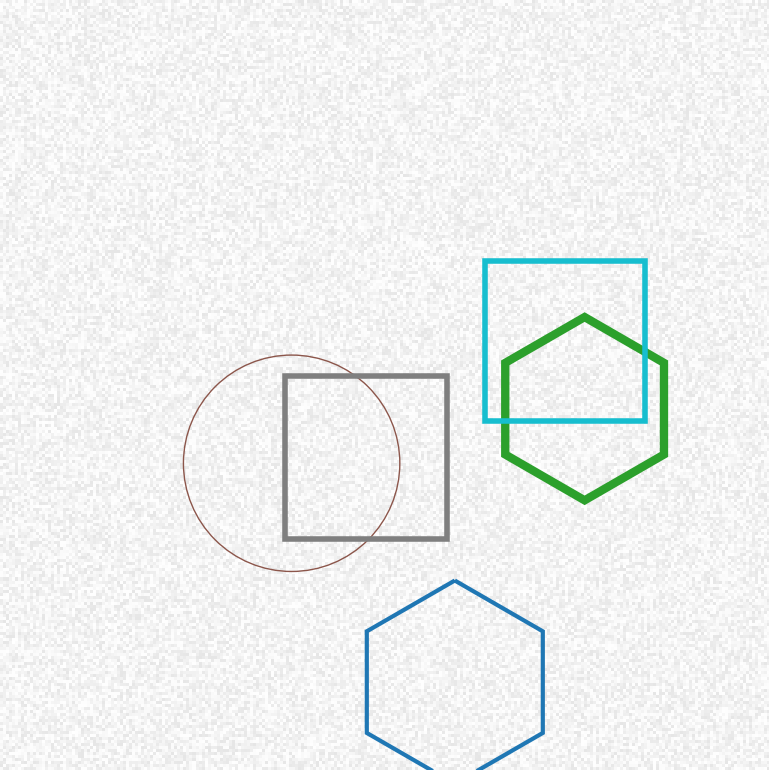[{"shape": "hexagon", "thickness": 1.5, "radius": 0.66, "center": [0.591, 0.114]}, {"shape": "hexagon", "thickness": 3, "radius": 0.6, "center": [0.759, 0.469]}, {"shape": "circle", "thickness": 0.5, "radius": 0.7, "center": [0.379, 0.398]}, {"shape": "square", "thickness": 2, "radius": 0.53, "center": [0.475, 0.406]}, {"shape": "square", "thickness": 2, "radius": 0.52, "center": [0.734, 0.557]}]